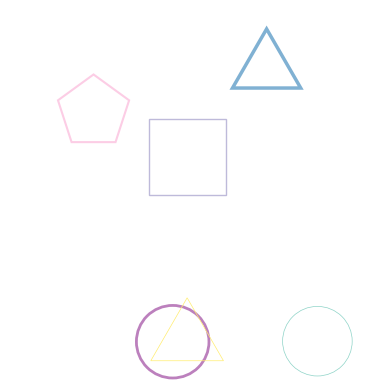[{"shape": "circle", "thickness": 0.5, "radius": 0.45, "center": [0.824, 0.114]}, {"shape": "square", "thickness": 1, "radius": 0.5, "center": [0.487, 0.592]}, {"shape": "triangle", "thickness": 2.5, "radius": 0.51, "center": [0.692, 0.822]}, {"shape": "pentagon", "thickness": 1.5, "radius": 0.49, "center": [0.243, 0.709]}, {"shape": "circle", "thickness": 2, "radius": 0.47, "center": [0.449, 0.112]}, {"shape": "triangle", "thickness": 0.5, "radius": 0.54, "center": [0.486, 0.117]}]